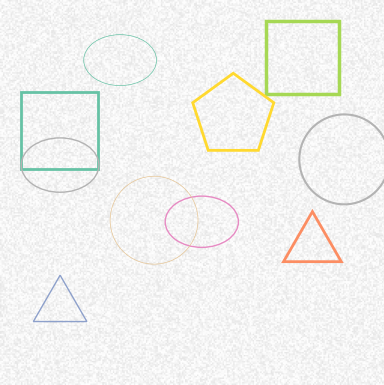[{"shape": "square", "thickness": 2, "radius": 0.5, "center": [0.155, 0.662]}, {"shape": "oval", "thickness": 0.5, "radius": 0.47, "center": [0.312, 0.844]}, {"shape": "triangle", "thickness": 2, "radius": 0.43, "center": [0.811, 0.364]}, {"shape": "triangle", "thickness": 1, "radius": 0.4, "center": [0.156, 0.205]}, {"shape": "oval", "thickness": 1, "radius": 0.48, "center": [0.524, 0.424]}, {"shape": "square", "thickness": 2.5, "radius": 0.48, "center": [0.785, 0.85]}, {"shape": "pentagon", "thickness": 2, "radius": 0.55, "center": [0.606, 0.699]}, {"shape": "circle", "thickness": 0.5, "radius": 0.57, "center": [0.4, 0.428]}, {"shape": "oval", "thickness": 1, "radius": 0.5, "center": [0.156, 0.571]}, {"shape": "circle", "thickness": 1.5, "radius": 0.58, "center": [0.894, 0.586]}]